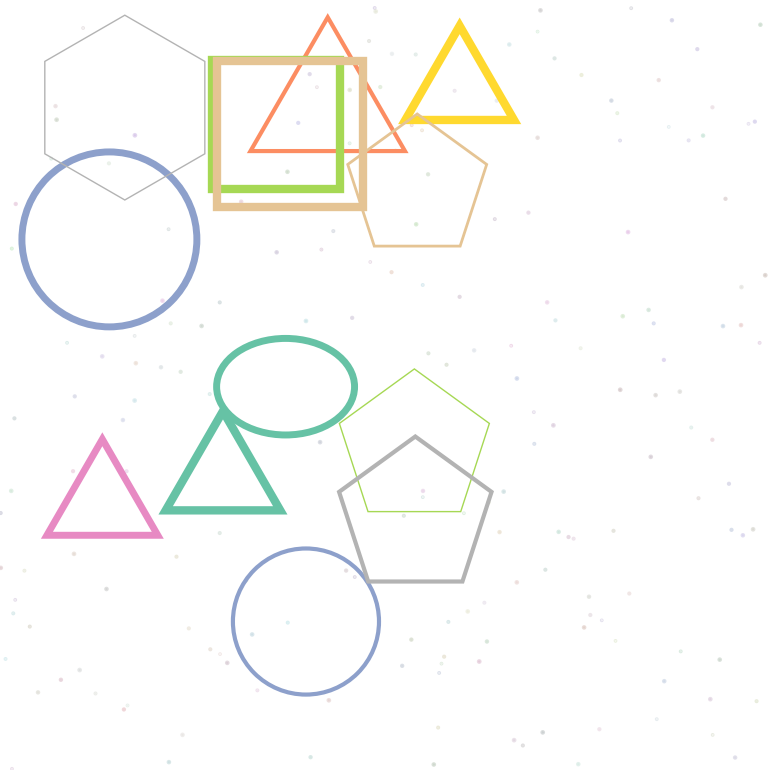[{"shape": "oval", "thickness": 2.5, "radius": 0.45, "center": [0.371, 0.498]}, {"shape": "triangle", "thickness": 3, "radius": 0.43, "center": [0.29, 0.38]}, {"shape": "triangle", "thickness": 1.5, "radius": 0.58, "center": [0.426, 0.862]}, {"shape": "circle", "thickness": 2.5, "radius": 0.57, "center": [0.142, 0.689]}, {"shape": "circle", "thickness": 1.5, "radius": 0.47, "center": [0.397, 0.193]}, {"shape": "triangle", "thickness": 2.5, "radius": 0.42, "center": [0.133, 0.346]}, {"shape": "square", "thickness": 3, "radius": 0.42, "center": [0.358, 0.838]}, {"shape": "pentagon", "thickness": 0.5, "radius": 0.51, "center": [0.538, 0.418]}, {"shape": "triangle", "thickness": 3, "radius": 0.41, "center": [0.597, 0.885]}, {"shape": "pentagon", "thickness": 1, "radius": 0.47, "center": [0.542, 0.757]}, {"shape": "square", "thickness": 3, "radius": 0.47, "center": [0.377, 0.827]}, {"shape": "hexagon", "thickness": 0.5, "radius": 0.6, "center": [0.162, 0.86]}, {"shape": "pentagon", "thickness": 1.5, "radius": 0.52, "center": [0.539, 0.329]}]